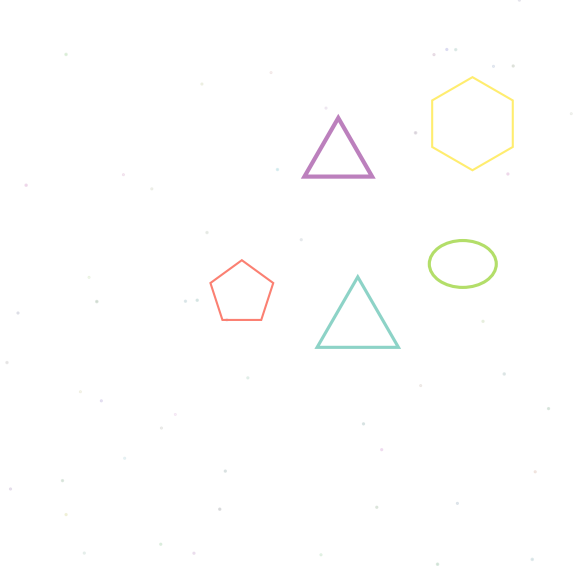[{"shape": "triangle", "thickness": 1.5, "radius": 0.41, "center": [0.62, 0.438]}, {"shape": "pentagon", "thickness": 1, "radius": 0.29, "center": [0.419, 0.491]}, {"shape": "oval", "thickness": 1.5, "radius": 0.29, "center": [0.801, 0.542]}, {"shape": "triangle", "thickness": 2, "radius": 0.34, "center": [0.586, 0.727]}, {"shape": "hexagon", "thickness": 1, "radius": 0.4, "center": [0.818, 0.785]}]